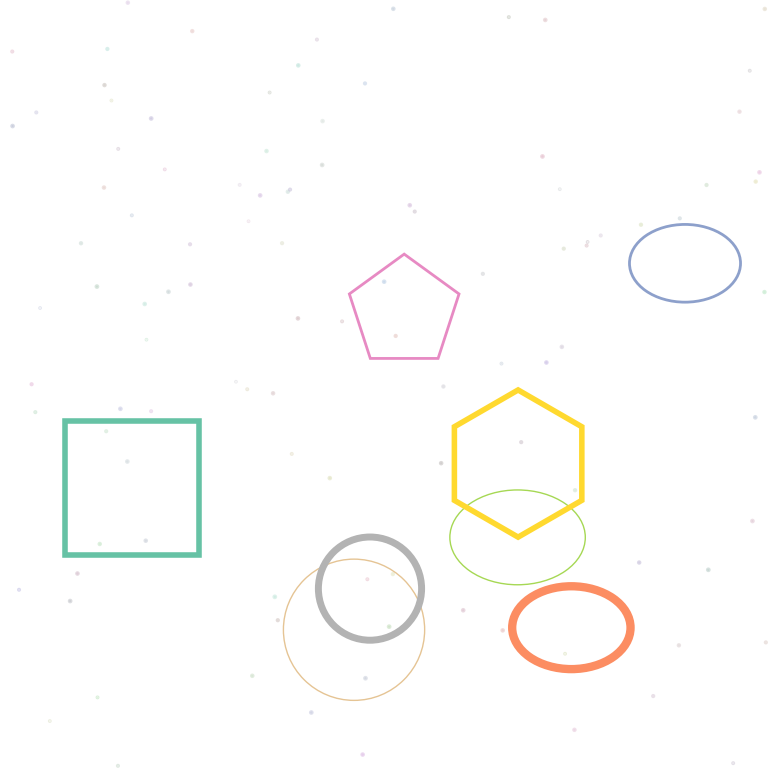[{"shape": "square", "thickness": 2, "radius": 0.44, "center": [0.171, 0.366]}, {"shape": "oval", "thickness": 3, "radius": 0.38, "center": [0.742, 0.185]}, {"shape": "oval", "thickness": 1, "radius": 0.36, "center": [0.89, 0.658]}, {"shape": "pentagon", "thickness": 1, "radius": 0.37, "center": [0.525, 0.595]}, {"shape": "oval", "thickness": 0.5, "radius": 0.44, "center": [0.672, 0.302]}, {"shape": "hexagon", "thickness": 2, "radius": 0.48, "center": [0.673, 0.398]}, {"shape": "circle", "thickness": 0.5, "radius": 0.46, "center": [0.46, 0.182]}, {"shape": "circle", "thickness": 2.5, "radius": 0.34, "center": [0.481, 0.236]}]